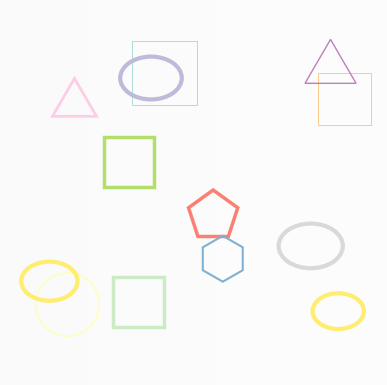[{"shape": "square", "thickness": 0.5, "radius": 0.42, "center": [0.424, 0.811]}, {"shape": "circle", "thickness": 1, "radius": 0.41, "center": [0.174, 0.209]}, {"shape": "oval", "thickness": 3, "radius": 0.4, "center": [0.39, 0.797]}, {"shape": "pentagon", "thickness": 2.5, "radius": 0.33, "center": [0.55, 0.44]}, {"shape": "hexagon", "thickness": 1.5, "radius": 0.3, "center": [0.575, 0.328]}, {"shape": "square", "thickness": 0.5, "radius": 0.34, "center": [0.888, 0.742]}, {"shape": "square", "thickness": 2.5, "radius": 0.32, "center": [0.333, 0.578]}, {"shape": "triangle", "thickness": 2, "radius": 0.33, "center": [0.192, 0.731]}, {"shape": "oval", "thickness": 3, "radius": 0.41, "center": [0.802, 0.361]}, {"shape": "triangle", "thickness": 1, "radius": 0.38, "center": [0.853, 0.822]}, {"shape": "square", "thickness": 2.5, "radius": 0.33, "center": [0.358, 0.215]}, {"shape": "oval", "thickness": 3, "radius": 0.36, "center": [0.127, 0.27]}, {"shape": "oval", "thickness": 3, "radius": 0.33, "center": [0.873, 0.192]}]